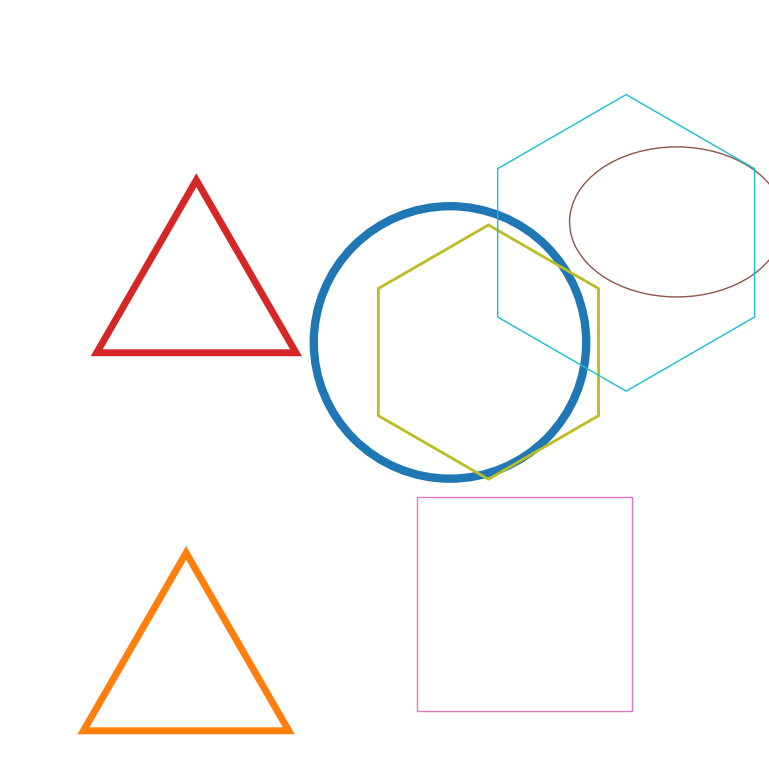[{"shape": "circle", "thickness": 3, "radius": 0.88, "center": [0.584, 0.555]}, {"shape": "triangle", "thickness": 2.5, "radius": 0.77, "center": [0.242, 0.128]}, {"shape": "triangle", "thickness": 2.5, "radius": 0.75, "center": [0.255, 0.617]}, {"shape": "oval", "thickness": 0.5, "radius": 0.7, "center": [0.879, 0.712]}, {"shape": "square", "thickness": 0.5, "radius": 0.7, "center": [0.682, 0.216]}, {"shape": "hexagon", "thickness": 1, "radius": 0.83, "center": [0.634, 0.543]}, {"shape": "hexagon", "thickness": 0.5, "radius": 0.96, "center": [0.813, 0.685]}]